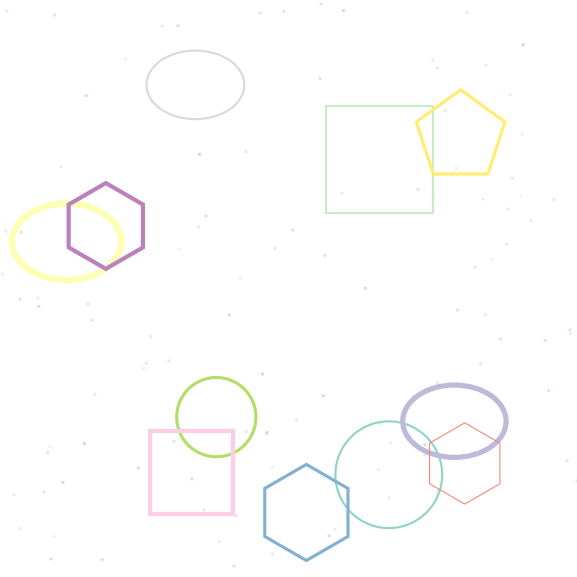[{"shape": "circle", "thickness": 1, "radius": 0.46, "center": [0.673, 0.177]}, {"shape": "oval", "thickness": 3, "radius": 0.47, "center": [0.115, 0.58]}, {"shape": "oval", "thickness": 2.5, "radius": 0.45, "center": [0.787, 0.27]}, {"shape": "hexagon", "thickness": 0.5, "radius": 0.35, "center": [0.805, 0.197]}, {"shape": "hexagon", "thickness": 1.5, "radius": 0.42, "center": [0.531, 0.112]}, {"shape": "circle", "thickness": 1.5, "radius": 0.34, "center": [0.375, 0.277]}, {"shape": "square", "thickness": 2, "radius": 0.36, "center": [0.331, 0.18]}, {"shape": "oval", "thickness": 1, "radius": 0.42, "center": [0.338, 0.852]}, {"shape": "hexagon", "thickness": 2, "radius": 0.37, "center": [0.183, 0.608]}, {"shape": "square", "thickness": 1, "radius": 0.46, "center": [0.656, 0.723]}, {"shape": "pentagon", "thickness": 1.5, "radius": 0.4, "center": [0.798, 0.763]}]